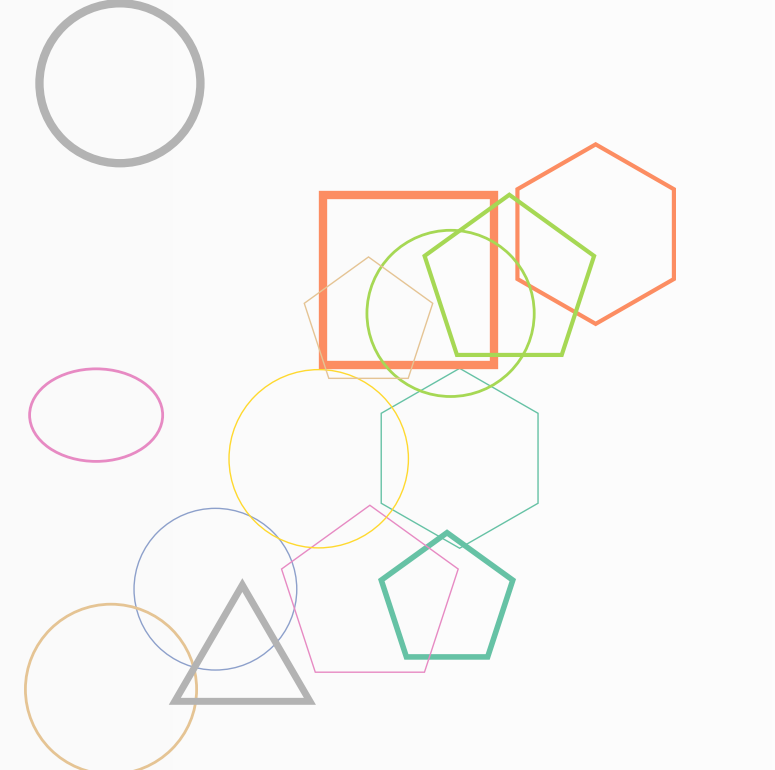[{"shape": "pentagon", "thickness": 2, "radius": 0.45, "center": [0.577, 0.219]}, {"shape": "hexagon", "thickness": 0.5, "radius": 0.58, "center": [0.593, 0.405]}, {"shape": "hexagon", "thickness": 1.5, "radius": 0.58, "center": [0.769, 0.696]}, {"shape": "square", "thickness": 3, "radius": 0.55, "center": [0.527, 0.636]}, {"shape": "circle", "thickness": 0.5, "radius": 0.52, "center": [0.278, 0.235]}, {"shape": "oval", "thickness": 1, "radius": 0.43, "center": [0.124, 0.461]}, {"shape": "pentagon", "thickness": 0.5, "radius": 0.6, "center": [0.477, 0.224]}, {"shape": "pentagon", "thickness": 1.5, "radius": 0.57, "center": [0.657, 0.632]}, {"shape": "circle", "thickness": 1, "radius": 0.54, "center": [0.581, 0.593]}, {"shape": "circle", "thickness": 0.5, "radius": 0.58, "center": [0.411, 0.404]}, {"shape": "circle", "thickness": 1, "radius": 0.55, "center": [0.143, 0.105]}, {"shape": "pentagon", "thickness": 0.5, "radius": 0.44, "center": [0.475, 0.579]}, {"shape": "triangle", "thickness": 2.5, "radius": 0.5, "center": [0.313, 0.14]}, {"shape": "circle", "thickness": 3, "radius": 0.52, "center": [0.155, 0.892]}]